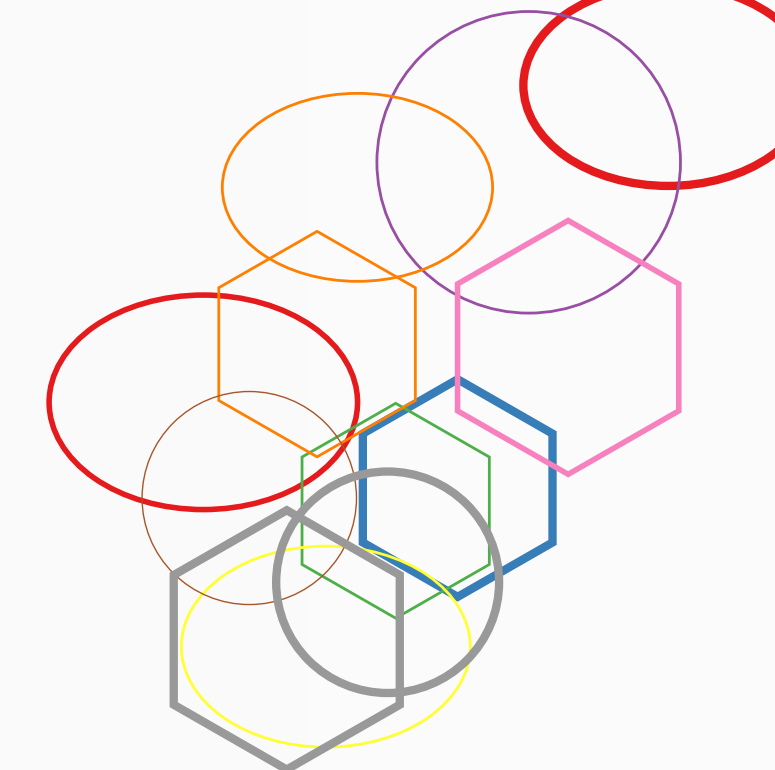[{"shape": "oval", "thickness": 2, "radius": 0.99, "center": [0.262, 0.478]}, {"shape": "oval", "thickness": 3, "radius": 0.93, "center": [0.862, 0.889]}, {"shape": "hexagon", "thickness": 3, "radius": 0.71, "center": [0.591, 0.366]}, {"shape": "hexagon", "thickness": 1, "radius": 0.7, "center": [0.511, 0.337]}, {"shape": "circle", "thickness": 1, "radius": 0.98, "center": [0.682, 0.789]}, {"shape": "oval", "thickness": 1, "radius": 0.87, "center": [0.461, 0.757]}, {"shape": "hexagon", "thickness": 1, "radius": 0.73, "center": [0.409, 0.553]}, {"shape": "oval", "thickness": 1, "radius": 0.93, "center": [0.42, 0.16]}, {"shape": "circle", "thickness": 0.5, "radius": 0.69, "center": [0.322, 0.353]}, {"shape": "hexagon", "thickness": 2, "radius": 0.82, "center": [0.733, 0.549]}, {"shape": "hexagon", "thickness": 3, "radius": 0.84, "center": [0.37, 0.169]}, {"shape": "circle", "thickness": 3, "radius": 0.72, "center": [0.5, 0.244]}]